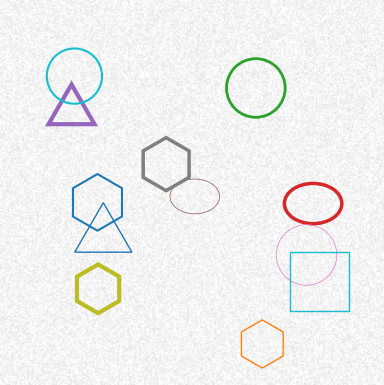[{"shape": "triangle", "thickness": 1, "radius": 0.43, "center": [0.268, 0.388]}, {"shape": "hexagon", "thickness": 1.5, "radius": 0.37, "center": [0.253, 0.474]}, {"shape": "hexagon", "thickness": 1, "radius": 0.31, "center": [0.681, 0.107]}, {"shape": "circle", "thickness": 2, "radius": 0.38, "center": [0.665, 0.771]}, {"shape": "oval", "thickness": 2.5, "radius": 0.37, "center": [0.813, 0.471]}, {"shape": "triangle", "thickness": 3, "radius": 0.34, "center": [0.186, 0.712]}, {"shape": "oval", "thickness": 0.5, "radius": 0.32, "center": [0.506, 0.49]}, {"shape": "circle", "thickness": 0.5, "radius": 0.39, "center": [0.796, 0.338]}, {"shape": "hexagon", "thickness": 2.5, "radius": 0.34, "center": [0.432, 0.574]}, {"shape": "hexagon", "thickness": 3, "radius": 0.32, "center": [0.255, 0.25]}, {"shape": "circle", "thickness": 1.5, "radius": 0.36, "center": [0.193, 0.802]}, {"shape": "square", "thickness": 1, "radius": 0.38, "center": [0.83, 0.269]}]